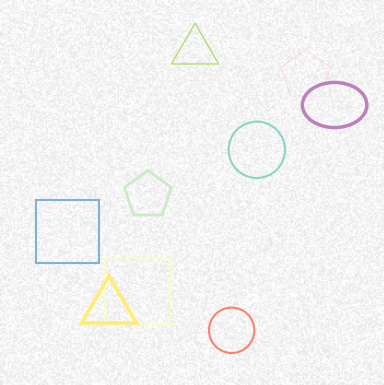[{"shape": "circle", "thickness": 1.5, "radius": 0.37, "center": [0.667, 0.611]}, {"shape": "square", "thickness": 0.5, "radius": 0.43, "center": [0.355, 0.244]}, {"shape": "circle", "thickness": 1.5, "radius": 0.29, "center": [0.602, 0.142]}, {"shape": "square", "thickness": 1.5, "radius": 0.41, "center": [0.176, 0.399]}, {"shape": "triangle", "thickness": 1, "radius": 0.35, "center": [0.507, 0.869]}, {"shape": "pentagon", "thickness": 0.5, "radius": 0.33, "center": [0.794, 0.805]}, {"shape": "oval", "thickness": 2.5, "radius": 0.42, "center": [0.869, 0.727]}, {"shape": "pentagon", "thickness": 2, "radius": 0.32, "center": [0.384, 0.493]}, {"shape": "triangle", "thickness": 2.5, "radius": 0.41, "center": [0.283, 0.202]}]